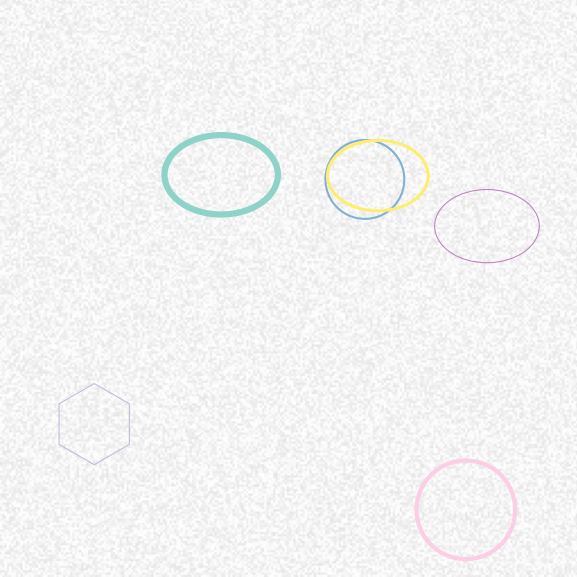[{"shape": "oval", "thickness": 3, "radius": 0.49, "center": [0.383, 0.696]}, {"shape": "hexagon", "thickness": 0.5, "radius": 0.35, "center": [0.163, 0.265]}, {"shape": "circle", "thickness": 1, "radius": 0.34, "center": [0.632, 0.688]}, {"shape": "circle", "thickness": 2, "radius": 0.43, "center": [0.807, 0.116]}, {"shape": "oval", "thickness": 0.5, "radius": 0.45, "center": [0.843, 0.608]}, {"shape": "oval", "thickness": 1.5, "radius": 0.44, "center": [0.654, 0.695]}]